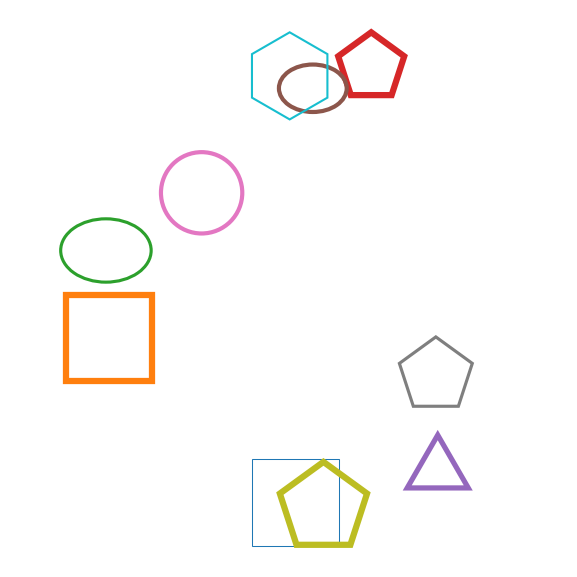[{"shape": "square", "thickness": 0.5, "radius": 0.38, "center": [0.511, 0.129]}, {"shape": "square", "thickness": 3, "radius": 0.37, "center": [0.188, 0.414]}, {"shape": "oval", "thickness": 1.5, "radius": 0.39, "center": [0.183, 0.565]}, {"shape": "pentagon", "thickness": 3, "radius": 0.3, "center": [0.643, 0.883]}, {"shape": "triangle", "thickness": 2.5, "radius": 0.31, "center": [0.758, 0.185]}, {"shape": "oval", "thickness": 2, "radius": 0.29, "center": [0.542, 0.846]}, {"shape": "circle", "thickness": 2, "radius": 0.35, "center": [0.349, 0.665]}, {"shape": "pentagon", "thickness": 1.5, "radius": 0.33, "center": [0.755, 0.349]}, {"shape": "pentagon", "thickness": 3, "radius": 0.4, "center": [0.56, 0.12]}, {"shape": "hexagon", "thickness": 1, "radius": 0.38, "center": [0.502, 0.868]}]